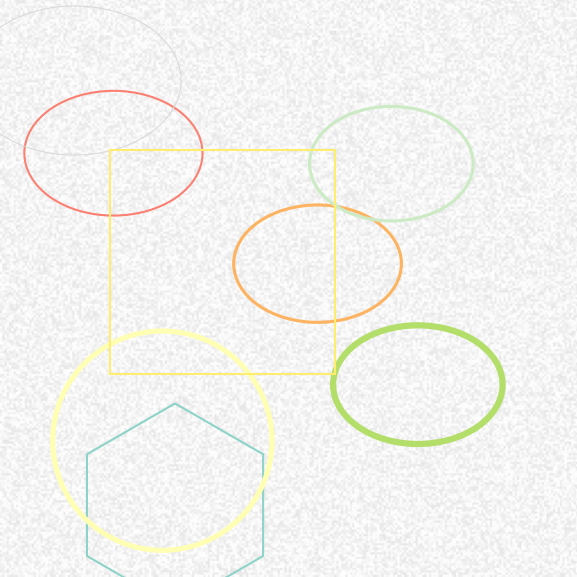[{"shape": "hexagon", "thickness": 1, "radius": 0.88, "center": [0.303, 0.124]}, {"shape": "circle", "thickness": 2.5, "radius": 0.95, "center": [0.281, 0.236]}, {"shape": "oval", "thickness": 1, "radius": 0.77, "center": [0.196, 0.734]}, {"shape": "oval", "thickness": 1.5, "radius": 0.73, "center": [0.55, 0.543]}, {"shape": "oval", "thickness": 3, "radius": 0.73, "center": [0.724, 0.333]}, {"shape": "oval", "thickness": 0.5, "radius": 0.92, "center": [0.129, 0.86]}, {"shape": "oval", "thickness": 1.5, "radius": 0.71, "center": [0.678, 0.716]}, {"shape": "square", "thickness": 1, "radius": 0.97, "center": [0.386, 0.546]}]